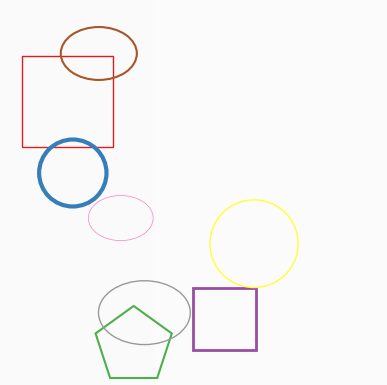[{"shape": "square", "thickness": 1, "radius": 0.59, "center": [0.174, 0.737]}, {"shape": "circle", "thickness": 3, "radius": 0.43, "center": [0.188, 0.551]}, {"shape": "pentagon", "thickness": 1.5, "radius": 0.52, "center": [0.345, 0.102]}, {"shape": "square", "thickness": 2, "radius": 0.4, "center": [0.579, 0.172]}, {"shape": "circle", "thickness": 1, "radius": 0.57, "center": [0.656, 0.367]}, {"shape": "oval", "thickness": 1.5, "radius": 0.49, "center": [0.255, 0.861]}, {"shape": "oval", "thickness": 0.5, "radius": 0.42, "center": [0.312, 0.434]}, {"shape": "oval", "thickness": 1, "radius": 0.59, "center": [0.373, 0.188]}]